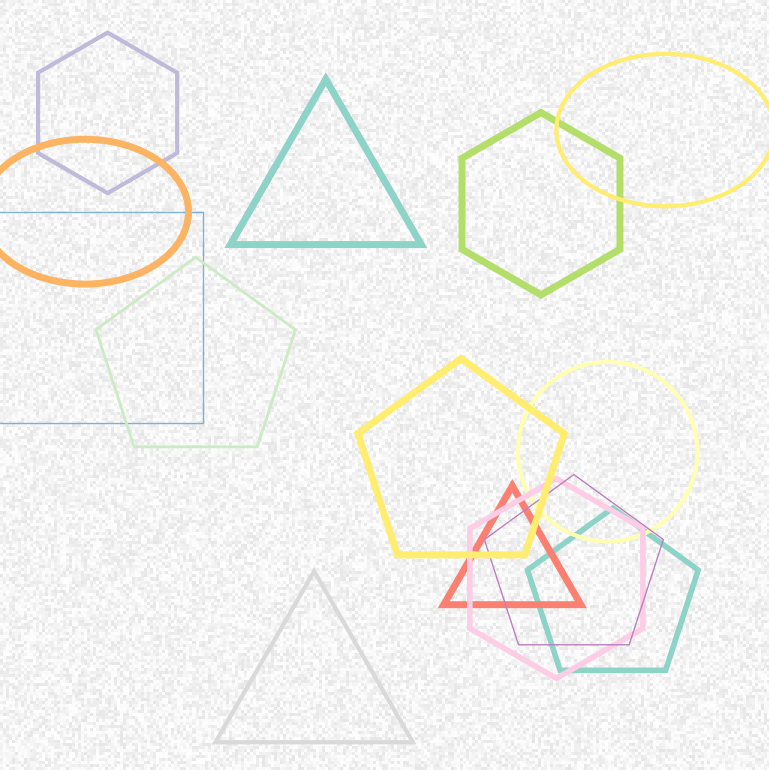[{"shape": "triangle", "thickness": 2.5, "radius": 0.72, "center": [0.423, 0.754]}, {"shape": "pentagon", "thickness": 2, "radius": 0.58, "center": [0.796, 0.224]}, {"shape": "circle", "thickness": 1.5, "radius": 0.58, "center": [0.789, 0.413]}, {"shape": "hexagon", "thickness": 1.5, "radius": 0.52, "center": [0.14, 0.853]}, {"shape": "triangle", "thickness": 2.5, "radius": 0.51, "center": [0.665, 0.266]}, {"shape": "square", "thickness": 0.5, "radius": 0.69, "center": [0.127, 0.588]}, {"shape": "oval", "thickness": 2.5, "radius": 0.67, "center": [0.11, 0.725]}, {"shape": "hexagon", "thickness": 2.5, "radius": 0.59, "center": [0.703, 0.735]}, {"shape": "hexagon", "thickness": 2, "radius": 0.65, "center": [0.723, 0.249]}, {"shape": "triangle", "thickness": 1.5, "radius": 0.74, "center": [0.408, 0.11]}, {"shape": "pentagon", "thickness": 0.5, "radius": 0.61, "center": [0.745, 0.261]}, {"shape": "pentagon", "thickness": 1, "radius": 0.68, "center": [0.254, 0.53]}, {"shape": "oval", "thickness": 1.5, "radius": 0.71, "center": [0.864, 0.831]}, {"shape": "pentagon", "thickness": 2.5, "radius": 0.7, "center": [0.599, 0.393]}]